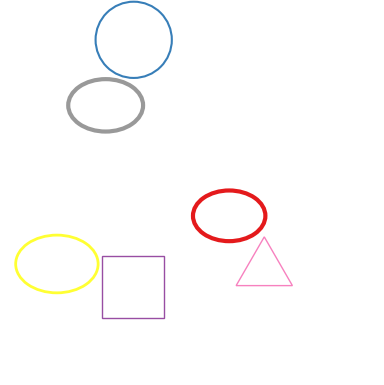[{"shape": "oval", "thickness": 3, "radius": 0.47, "center": [0.595, 0.439]}, {"shape": "circle", "thickness": 1.5, "radius": 0.5, "center": [0.347, 0.897]}, {"shape": "square", "thickness": 1, "radius": 0.4, "center": [0.346, 0.254]}, {"shape": "oval", "thickness": 2, "radius": 0.54, "center": [0.148, 0.314]}, {"shape": "triangle", "thickness": 1, "radius": 0.42, "center": [0.686, 0.3]}, {"shape": "oval", "thickness": 3, "radius": 0.49, "center": [0.274, 0.726]}]